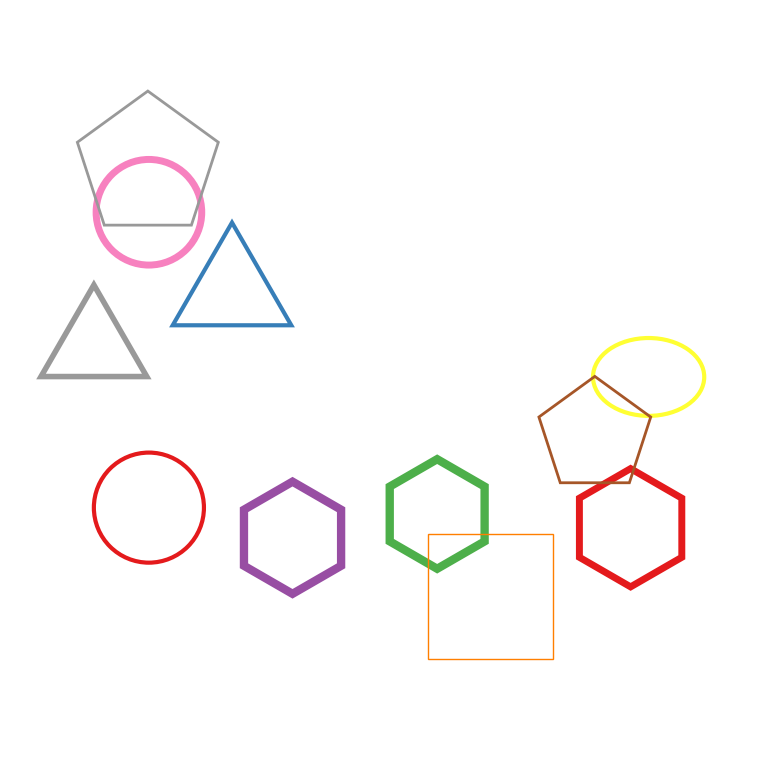[{"shape": "circle", "thickness": 1.5, "radius": 0.36, "center": [0.193, 0.341]}, {"shape": "hexagon", "thickness": 2.5, "radius": 0.38, "center": [0.819, 0.315]}, {"shape": "triangle", "thickness": 1.5, "radius": 0.44, "center": [0.301, 0.622]}, {"shape": "hexagon", "thickness": 3, "radius": 0.36, "center": [0.568, 0.332]}, {"shape": "hexagon", "thickness": 3, "radius": 0.36, "center": [0.38, 0.302]}, {"shape": "square", "thickness": 0.5, "radius": 0.41, "center": [0.637, 0.225]}, {"shape": "oval", "thickness": 1.5, "radius": 0.36, "center": [0.842, 0.51]}, {"shape": "pentagon", "thickness": 1, "radius": 0.38, "center": [0.772, 0.435]}, {"shape": "circle", "thickness": 2.5, "radius": 0.34, "center": [0.193, 0.724]}, {"shape": "triangle", "thickness": 2, "radius": 0.4, "center": [0.122, 0.551]}, {"shape": "pentagon", "thickness": 1, "radius": 0.48, "center": [0.192, 0.785]}]